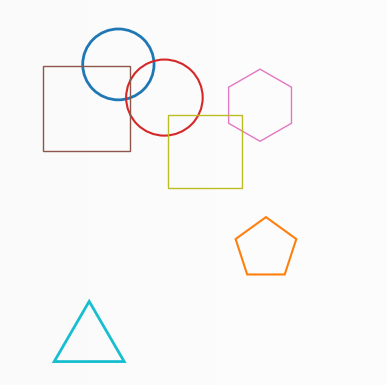[{"shape": "circle", "thickness": 2, "radius": 0.46, "center": [0.305, 0.833]}, {"shape": "pentagon", "thickness": 1.5, "radius": 0.41, "center": [0.686, 0.354]}, {"shape": "circle", "thickness": 1.5, "radius": 0.49, "center": [0.424, 0.747]}, {"shape": "square", "thickness": 1, "radius": 0.56, "center": [0.223, 0.718]}, {"shape": "hexagon", "thickness": 1, "radius": 0.47, "center": [0.671, 0.727]}, {"shape": "square", "thickness": 1, "radius": 0.47, "center": [0.529, 0.606]}, {"shape": "triangle", "thickness": 2, "radius": 0.52, "center": [0.23, 0.113]}]